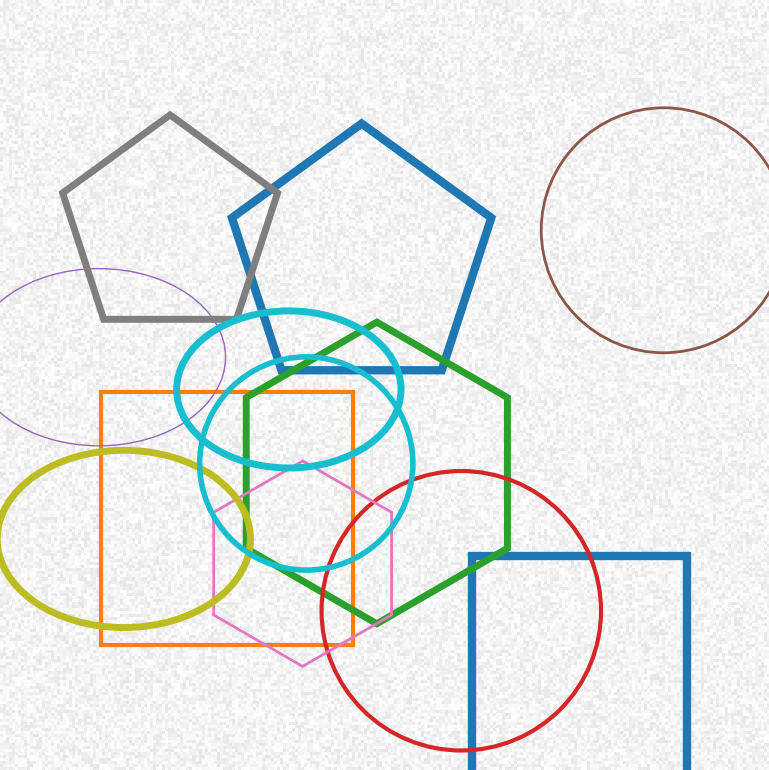[{"shape": "square", "thickness": 3, "radius": 0.7, "center": [0.752, 0.138]}, {"shape": "pentagon", "thickness": 3, "radius": 0.89, "center": [0.47, 0.662]}, {"shape": "square", "thickness": 1.5, "radius": 0.82, "center": [0.295, 0.327]}, {"shape": "hexagon", "thickness": 2.5, "radius": 0.98, "center": [0.489, 0.386]}, {"shape": "circle", "thickness": 1.5, "radius": 0.91, "center": [0.599, 0.207]}, {"shape": "oval", "thickness": 0.5, "radius": 0.82, "center": [0.129, 0.536]}, {"shape": "circle", "thickness": 1, "radius": 0.8, "center": [0.862, 0.701]}, {"shape": "hexagon", "thickness": 1, "radius": 0.67, "center": [0.393, 0.268]}, {"shape": "pentagon", "thickness": 2.5, "radius": 0.73, "center": [0.221, 0.704]}, {"shape": "oval", "thickness": 2.5, "radius": 0.82, "center": [0.161, 0.3]}, {"shape": "oval", "thickness": 2.5, "radius": 0.73, "center": [0.375, 0.494]}, {"shape": "circle", "thickness": 2, "radius": 0.69, "center": [0.398, 0.398]}]